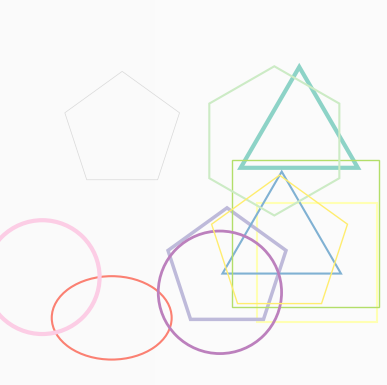[{"shape": "triangle", "thickness": 3, "radius": 0.87, "center": [0.772, 0.651]}, {"shape": "square", "thickness": 1.5, "radius": 0.78, "center": [0.818, 0.319]}, {"shape": "pentagon", "thickness": 2.5, "radius": 0.8, "center": [0.586, 0.3]}, {"shape": "oval", "thickness": 1.5, "radius": 0.77, "center": [0.288, 0.174]}, {"shape": "triangle", "thickness": 1.5, "radius": 0.88, "center": [0.727, 0.378]}, {"shape": "square", "thickness": 1, "radius": 0.95, "center": [0.788, 0.393]}, {"shape": "circle", "thickness": 3, "radius": 0.74, "center": [0.109, 0.28]}, {"shape": "pentagon", "thickness": 0.5, "radius": 0.78, "center": [0.315, 0.659]}, {"shape": "circle", "thickness": 2, "radius": 0.8, "center": [0.568, 0.241]}, {"shape": "hexagon", "thickness": 1.5, "radius": 0.97, "center": [0.708, 0.634]}, {"shape": "pentagon", "thickness": 1, "radius": 0.92, "center": [0.721, 0.361]}]